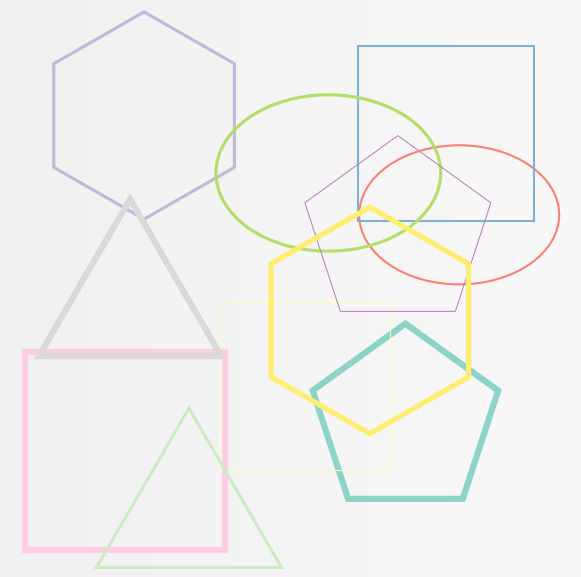[{"shape": "pentagon", "thickness": 3, "radius": 0.84, "center": [0.698, 0.271]}, {"shape": "square", "thickness": 0.5, "radius": 0.72, "center": [0.525, 0.33]}, {"shape": "hexagon", "thickness": 1.5, "radius": 0.9, "center": [0.248, 0.799]}, {"shape": "oval", "thickness": 1, "radius": 0.86, "center": [0.79, 0.627]}, {"shape": "square", "thickness": 1, "radius": 0.76, "center": [0.768, 0.767]}, {"shape": "oval", "thickness": 1.5, "radius": 0.97, "center": [0.565, 0.7]}, {"shape": "square", "thickness": 3, "radius": 0.86, "center": [0.215, 0.218]}, {"shape": "triangle", "thickness": 3, "radius": 0.91, "center": [0.224, 0.473]}, {"shape": "pentagon", "thickness": 0.5, "radius": 0.84, "center": [0.684, 0.596]}, {"shape": "triangle", "thickness": 1.5, "radius": 0.92, "center": [0.325, 0.108]}, {"shape": "hexagon", "thickness": 2.5, "radius": 0.98, "center": [0.636, 0.444]}]